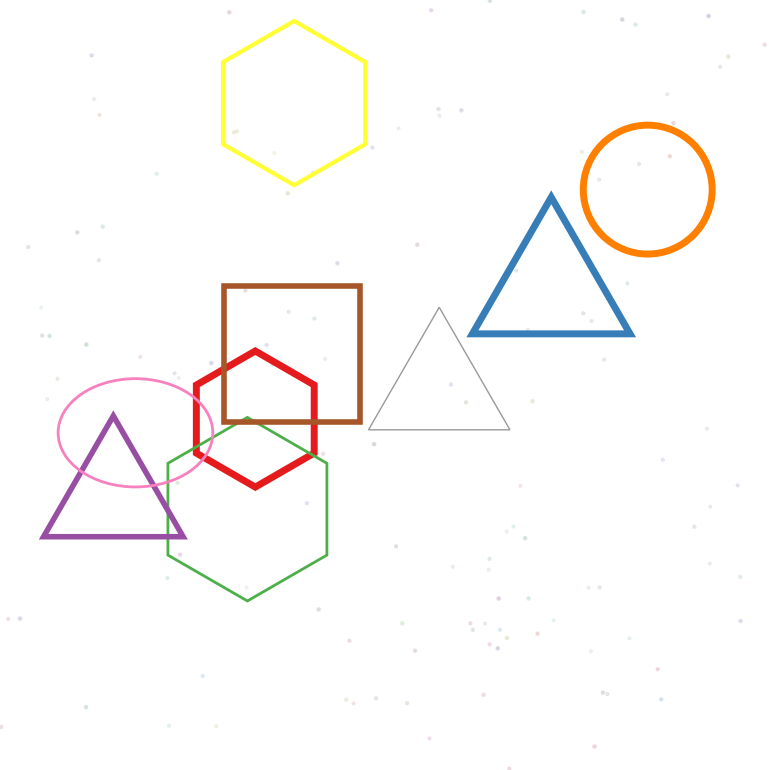[{"shape": "hexagon", "thickness": 2.5, "radius": 0.44, "center": [0.332, 0.456]}, {"shape": "triangle", "thickness": 2.5, "radius": 0.59, "center": [0.716, 0.626]}, {"shape": "hexagon", "thickness": 1, "radius": 0.6, "center": [0.321, 0.339]}, {"shape": "triangle", "thickness": 2, "radius": 0.52, "center": [0.147, 0.355]}, {"shape": "circle", "thickness": 2.5, "radius": 0.42, "center": [0.841, 0.754]}, {"shape": "hexagon", "thickness": 1.5, "radius": 0.53, "center": [0.382, 0.866]}, {"shape": "square", "thickness": 2, "radius": 0.44, "center": [0.379, 0.54]}, {"shape": "oval", "thickness": 1, "radius": 0.5, "center": [0.176, 0.438]}, {"shape": "triangle", "thickness": 0.5, "radius": 0.53, "center": [0.57, 0.495]}]